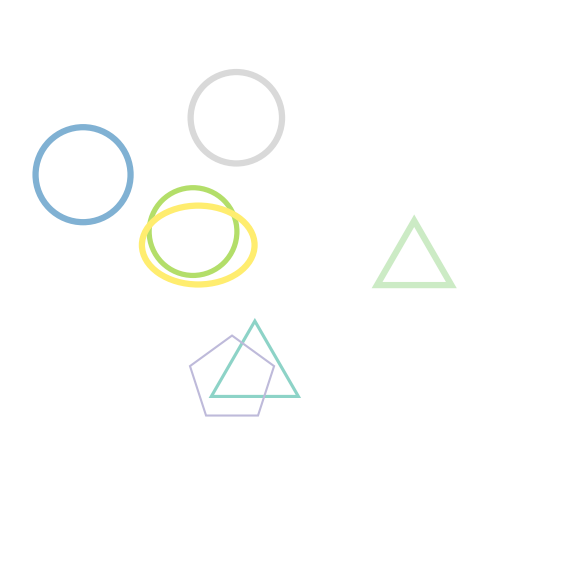[{"shape": "triangle", "thickness": 1.5, "radius": 0.44, "center": [0.441, 0.356]}, {"shape": "pentagon", "thickness": 1, "radius": 0.38, "center": [0.402, 0.342]}, {"shape": "circle", "thickness": 3, "radius": 0.41, "center": [0.144, 0.697]}, {"shape": "circle", "thickness": 2.5, "radius": 0.38, "center": [0.334, 0.598]}, {"shape": "circle", "thickness": 3, "radius": 0.4, "center": [0.409, 0.795]}, {"shape": "triangle", "thickness": 3, "radius": 0.37, "center": [0.717, 0.543]}, {"shape": "oval", "thickness": 3, "radius": 0.49, "center": [0.343, 0.575]}]